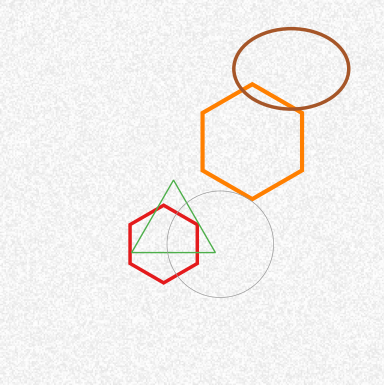[{"shape": "hexagon", "thickness": 2.5, "radius": 0.5, "center": [0.425, 0.366]}, {"shape": "triangle", "thickness": 1, "radius": 0.63, "center": [0.451, 0.407]}, {"shape": "hexagon", "thickness": 3, "radius": 0.75, "center": [0.655, 0.632]}, {"shape": "oval", "thickness": 2.5, "radius": 0.75, "center": [0.757, 0.821]}, {"shape": "circle", "thickness": 0.5, "radius": 0.69, "center": [0.572, 0.366]}]